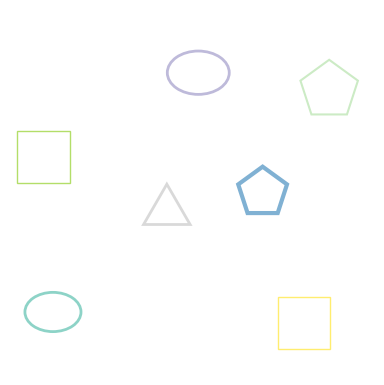[{"shape": "oval", "thickness": 2, "radius": 0.36, "center": [0.138, 0.19]}, {"shape": "oval", "thickness": 2, "radius": 0.4, "center": [0.515, 0.811]}, {"shape": "pentagon", "thickness": 3, "radius": 0.33, "center": [0.682, 0.5]}, {"shape": "square", "thickness": 1, "radius": 0.34, "center": [0.113, 0.592]}, {"shape": "triangle", "thickness": 2, "radius": 0.35, "center": [0.433, 0.452]}, {"shape": "pentagon", "thickness": 1.5, "radius": 0.39, "center": [0.855, 0.766]}, {"shape": "square", "thickness": 1, "radius": 0.34, "center": [0.79, 0.16]}]